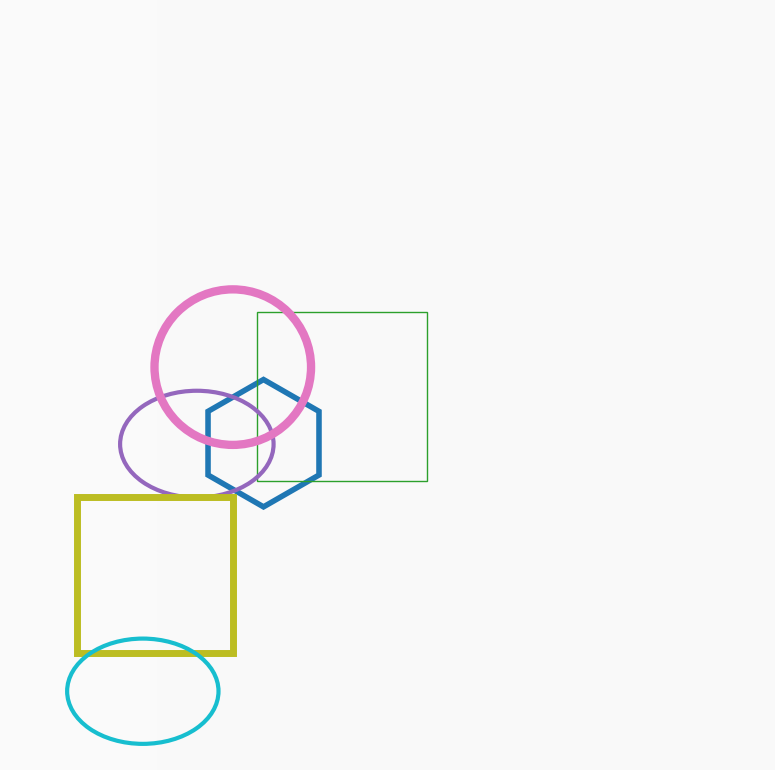[{"shape": "hexagon", "thickness": 2, "radius": 0.41, "center": [0.34, 0.424]}, {"shape": "square", "thickness": 0.5, "radius": 0.55, "center": [0.441, 0.485]}, {"shape": "oval", "thickness": 1.5, "radius": 0.5, "center": [0.254, 0.423]}, {"shape": "circle", "thickness": 3, "radius": 0.5, "center": [0.3, 0.523]}, {"shape": "square", "thickness": 2.5, "radius": 0.51, "center": [0.2, 0.254]}, {"shape": "oval", "thickness": 1.5, "radius": 0.49, "center": [0.184, 0.102]}]